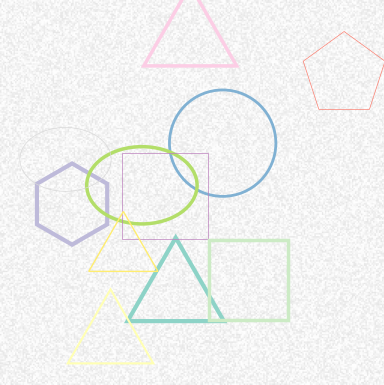[{"shape": "triangle", "thickness": 3, "radius": 0.72, "center": [0.456, 0.238]}, {"shape": "triangle", "thickness": 1.5, "radius": 0.64, "center": [0.287, 0.12]}, {"shape": "hexagon", "thickness": 3, "radius": 0.53, "center": [0.187, 0.47]}, {"shape": "pentagon", "thickness": 0.5, "radius": 0.56, "center": [0.894, 0.806]}, {"shape": "circle", "thickness": 2, "radius": 0.69, "center": [0.578, 0.628]}, {"shape": "oval", "thickness": 2.5, "radius": 0.72, "center": [0.369, 0.519]}, {"shape": "triangle", "thickness": 2.5, "radius": 0.7, "center": [0.494, 0.898]}, {"shape": "oval", "thickness": 0.5, "radius": 0.59, "center": [0.17, 0.586]}, {"shape": "square", "thickness": 0.5, "radius": 0.56, "center": [0.429, 0.491]}, {"shape": "square", "thickness": 2.5, "radius": 0.51, "center": [0.646, 0.273]}, {"shape": "triangle", "thickness": 1, "radius": 0.52, "center": [0.32, 0.347]}]